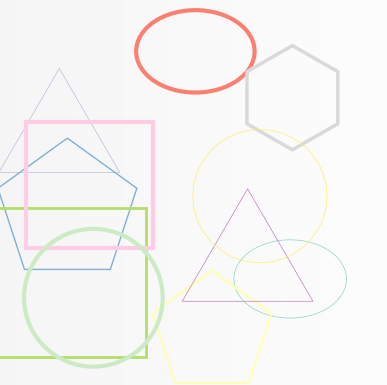[{"shape": "oval", "thickness": 0.5, "radius": 0.73, "center": [0.749, 0.275]}, {"shape": "pentagon", "thickness": 1.5, "radius": 0.81, "center": [0.547, 0.136]}, {"shape": "triangle", "thickness": 0.5, "radius": 0.9, "center": [0.153, 0.642]}, {"shape": "oval", "thickness": 3, "radius": 0.76, "center": [0.504, 0.867]}, {"shape": "pentagon", "thickness": 1, "radius": 0.94, "center": [0.174, 0.453]}, {"shape": "square", "thickness": 2, "radius": 0.97, "center": [0.182, 0.267]}, {"shape": "square", "thickness": 3, "radius": 0.82, "center": [0.232, 0.519]}, {"shape": "hexagon", "thickness": 2.5, "radius": 0.68, "center": [0.755, 0.746]}, {"shape": "triangle", "thickness": 0.5, "radius": 0.97, "center": [0.639, 0.315]}, {"shape": "circle", "thickness": 3, "radius": 0.89, "center": [0.241, 0.227]}, {"shape": "circle", "thickness": 0.5, "radius": 0.86, "center": [0.671, 0.491]}]